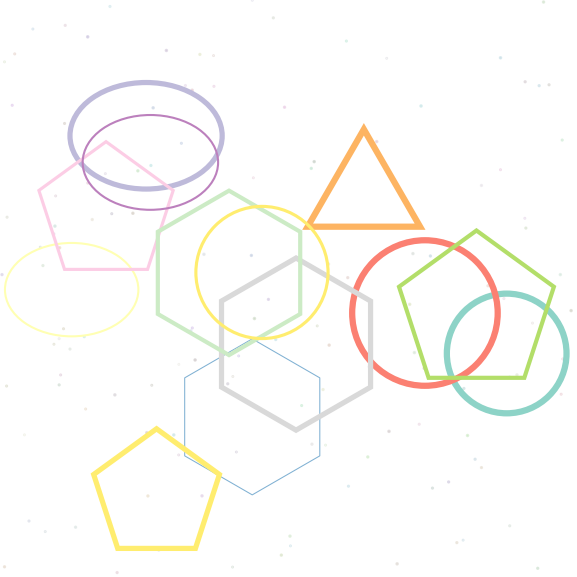[{"shape": "circle", "thickness": 3, "radius": 0.52, "center": [0.877, 0.387]}, {"shape": "oval", "thickness": 1, "radius": 0.58, "center": [0.124, 0.498]}, {"shape": "oval", "thickness": 2.5, "radius": 0.66, "center": [0.253, 0.764]}, {"shape": "circle", "thickness": 3, "radius": 0.63, "center": [0.736, 0.457]}, {"shape": "hexagon", "thickness": 0.5, "radius": 0.68, "center": [0.437, 0.277]}, {"shape": "triangle", "thickness": 3, "radius": 0.56, "center": [0.63, 0.663]}, {"shape": "pentagon", "thickness": 2, "radius": 0.7, "center": [0.825, 0.459]}, {"shape": "pentagon", "thickness": 1.5, "radius": 0.61, "center": [0.184, 0.632]}, {"shape": "hexagon", "thickness": 2.5, "radius": 0.75, "center": [0.513, 0.403]}, {"shape": "oval", "thickness": 1, "radius": 0.59, "center": [0.26, 0.718]}, {"shape": "hexagon", "thickness": 2, "radius": 0.71, "center": [0.397, 0.527]}, {"shape": "circle", "thickness": 1.5, "radius": 0.57, "center": [0.454, 0.527]}, {"shape": "pentagon", "thickness": 2.5, "radius": 0.57, "center": [0.271, 0.142]}]